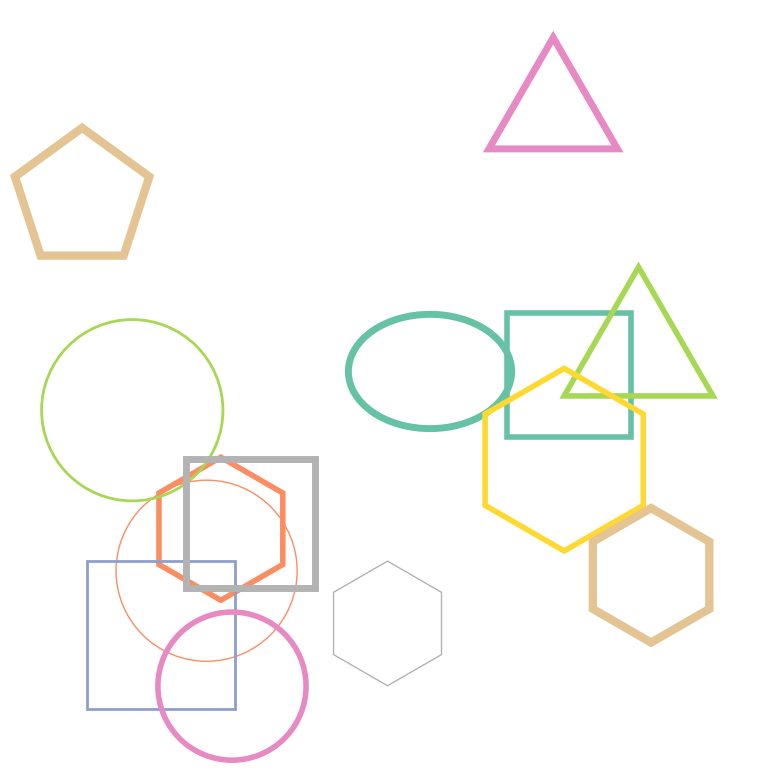[{"shape": "oval", "thickness": 2.5, "radius": 0.53, "center": [0.558, 0.518]}, {"shape": "square", "thickness": 2, "radius": 0.4, "center": [0.739, 0.513]}, {"shape": "circle", "thickness": 0.5, "radius": 0.59, "center": [0.268, 0.259]}, {"shape": "hexagon", "thickness": 2, "radius": 0.46, "center": [0.287, 0.313]}, {"shape": "square", "thickness": 1, "radius": 0.48, "center": [0.209, 0.176]}, {"shape": "triangle", "thickness": 2.5, "radius": 0.48, "center": [0.718, 0.855]}, {"shape": "circle", "thickness": 2, "radius": 0.48, "center": [0.301, 0.109]}, {"shape": "triangle", "thickness": 2, "radius": 0.56, "center": [0.829, 0.542]}, {"shape": "circle", "thickness": 1, "radius": 0.59, "center": [0.172, 0.467]}, {"shape": "hexagon", "thickness": 2, "radius": 0.59, "center": [0.733, 0.403]}, {"shape": "pentagon", "thickness": 3, "radius": 0.46, "center": [0.107, 0.742]}, {"shape": "hexagon", "thickness": 3, "radius": 0.44, "center": [0.846, 0.253]}, {"shape": "square", "thickness": 2.5, "radius": 0.42, "center": [0.325, 0.32]}, {"shape": "hexagon", "thickness": 0.5, "radius": 0.4, "center": [0.503, 0.19]}]